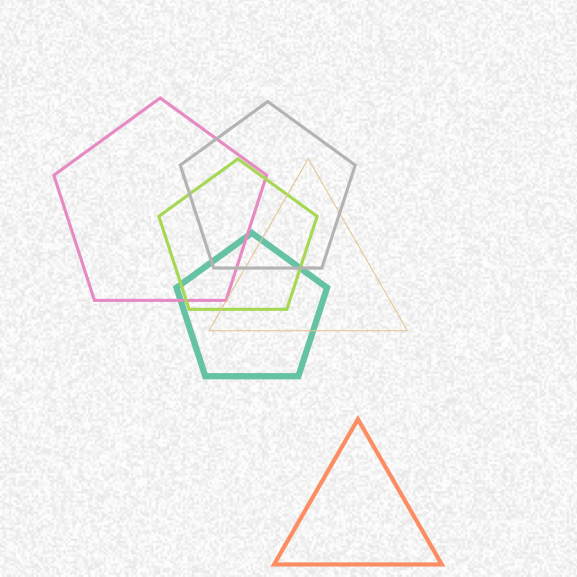[{"shape": "pentagon", "thickness": 3, "radius": 0.69, "center": [0.436, 0.459]}, {"shape": "triangle", "thickness": 2, "radius": 0.84, "center": [0.62, 0.106]}, {"shape": "pentagon", "thickness": 1.5, "radius": 0.97, "center": [0.277, 0.636]}, {"shape": "pentagon", "thickness": 1.5, "radius": 0.72, "center": [0.412, 0.58]}, {"shape": "triangle", "thickness": 0.5, "radius": 0.99, "center": [0.534, 0.526]}, {"shape": "pentagon", "thickness": 1.5, "radius": 0.8, "center": [0.464, 0.664]}]